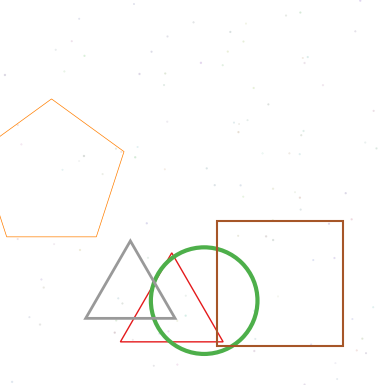[{"shape": "triangle", "thickness": 1, "radius": 0.77, "center": [0.446, 0.189]}, {"shape": "circle", "thickness": 3, "radius": 0.69, "center": [0.53, 0.219]}, {"shape": "pentagon", "thickness": 0.5, "radius": 0.99, "center": [0.134, 0.545]}, {"shape": "square", "thickness": 1.5, "radius": 0.82, "center": [0.727, 0.264]}, {"shape": "triangle", "thickness": 2, "radius": 0.67, "center": [0.339, 0.24]}]